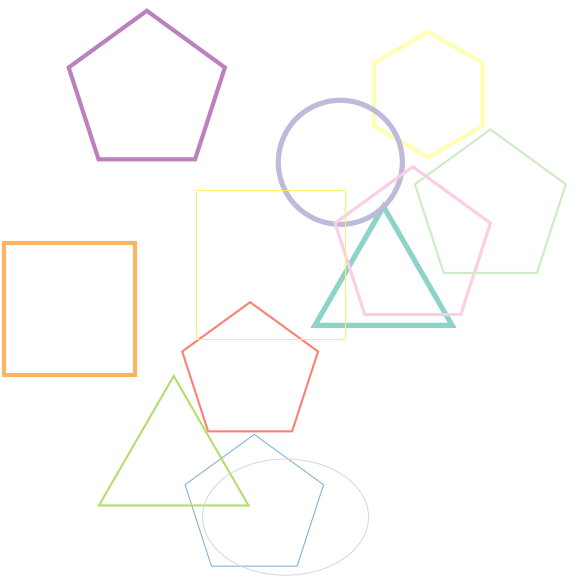[{"shape": "triangle", "thickness": 2.5, "radius": 0.69, "center": [0.664, 0.504]}, {"shape": "hexagon", "thickness": 2, "radius": 0.54, "center": [0.742, 0.836]}, {"shape": "circle", "thickness": 2.5, "radius": 0.54, "center": [0.589, 0.718]}, {"shape": "pentagon", "thickness": 1, "radius": 0.62, "center": [0.433, 0.352]}, {"shape": "pentagon", "thickness": 0.5, "radius": 0.63, "center": [0.44, 0.121]}, {"shape": "square", "thickness": 2, "radius": 0.57, "center": [0.12, 0.464]}, {"shape": "triangle", "thickness": 1, "radius": 0.75, "center": [0.301, 0.199]}, {"shape": "pentagon", "thickness": 1.5, "radius": 0.71, "center": [0.715, 0.569]}, {"shape": "oval", "thickness": 0.5, "radius": 0.72, "center": [0.494, 0.104]}, {"shape": "pentagon", "thickness": 2, "radius": 0.71, "center": [0.254, 0.838]}, {"shape": "pentagon", "thickness": 1, "radius": 0.69, "center": [0.849, 0.638]}, {"shape": "square", "thickness": 0.5, "radius": 0.64, "center": [0.468, 0.541]}]